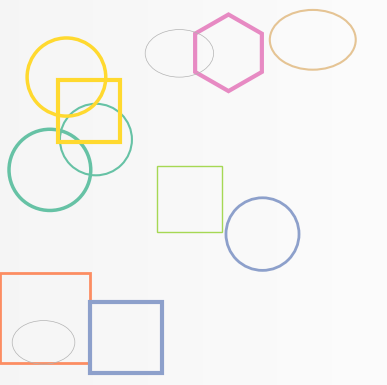[{"shape": "circle", "thickness": 2.5, "radius": 0.53, "center": [0.129, 0.559]}, {"shape": "circle", "thickness": 1.5, "radius": 0.46, "center": [0.248, 0.638]}, {"shape": "square", "thickness": 2, "radius": 0.59, "center": [0.116, 0.174]}, {"shape": "circle", "thickness": 2, "radius": 0.47, "center": [0.677, 0.392]}, {"shape": "square", "thickness": 3, "radius": 0.47, "center": [0.326, 0.124]}, {"shape": "hexagon", "thickness": 3, "radius": 0.5, "center": [0.59, 0.863]}, {"shape": "square", "thickness": 1, "radius": 0.42, "center": [0.489, 0.483]}, {"shape": "circle", "thickness": 2.5, "radius": 0.51, "center": [0.171, 0.8]}, {"shape": "square", "thickness": 3, "radius": 0.4, "center": [0.229, 0.712]}, {"shape": "oval", "thickness": 1.5, "radius": 0.55, "center": [0.807, 0.897]}, {"shape": "oval", "thickness": 0.5, "radius": 0.44, "center": [0.463, 0.861]}, {"shape": "oval", "thickness": 0.5, "radius": 0.4, "center": [0.112, 0.111]}]